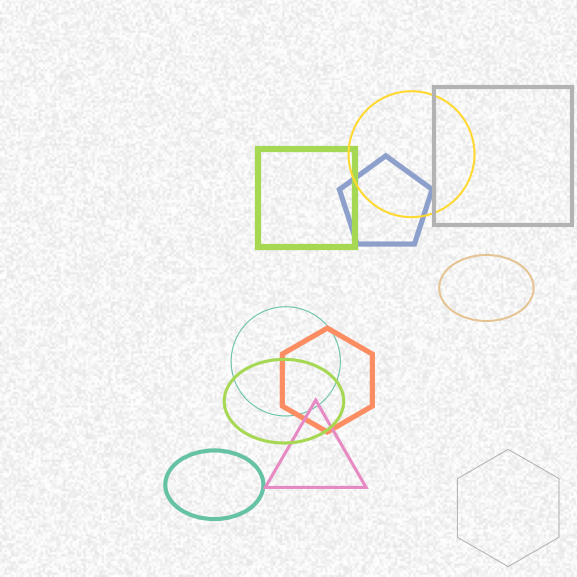[{"shape": "oval", "thickness": 2, "radius": 0.42, "center": [0.371, 0.16]}, {"shape": "circle", "thickness": 0.5, "radius": 0.47, "center": [0.495, 0.373]}, {"shape": "hexagon", "thickness": 2.5, "radius": 0.45, "center": [0.567, 0.341]}, {"shape": "pentagon", "thickness": 2.5, "radius": 0.42, "center": [0.668, 0.645]}, {"shape": "triangle", "thickness": 1.5, "radius": 0.5, "center": [0.547, 0.206]}, {"shape": "oval", "thickness": 1.5, "radius": 0.52, "center": [0.492, 0.304]}, {"shape": "square", "thickness": 3, "radius": 0.42, "center": [0.531, 0.656]}, {"shape": "circle", "thickness": 1, "radius": 0.55, "center": [0.713, 0.732]}, {"shape": "oval", "thickness": 1, "radius": 0.41, "center": [0.842, 0.5]}, {"shape": "hexagon", "thickness": 0.5, "radius": 0.51, "center": [0.88, 0.12]}, {"shape": "square", "thickness": 2, "radius": 0.6, "center": [0.871, 0.73]}]